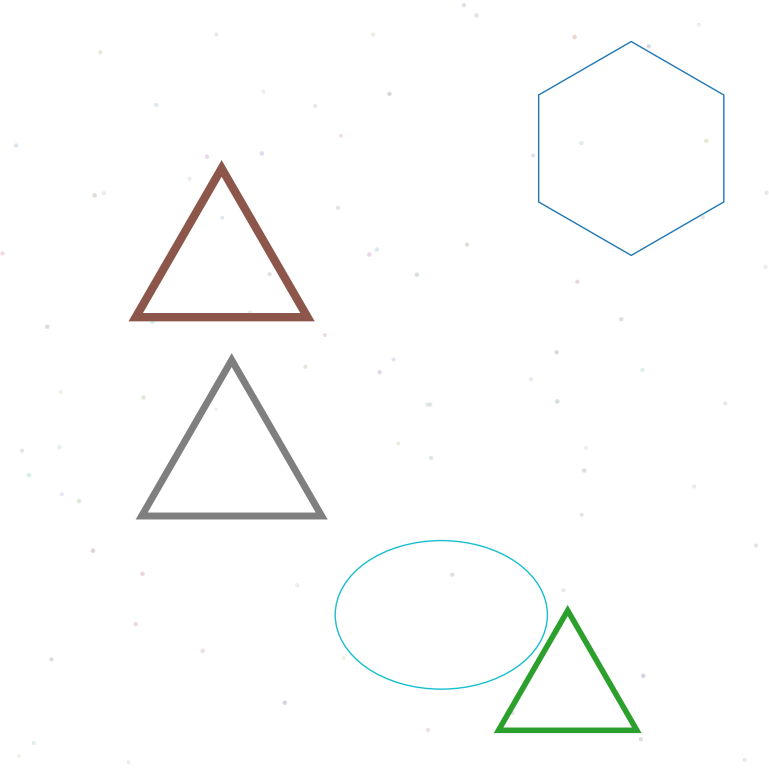[{"shape": "hexagon", "thickness": 0.5, "radius": 0.69, "center": [0.82, 0.807]}, {"shape": "triangle", "thickness": 2, "radius": 0.52, "center": [0.737, 0.103]}, {"shape": "triangle", "thickness": 3, "radius": 0.64, "center": [0.288, 0.652]}, {"shape": "triangle", "thickness": 2.5, "radius": 0.67, "center": [0.301, 0.397]}, {"shape": "oval", "thickness": 0.5, "radius": 0.69, "center": [0.573, 0.201]}]